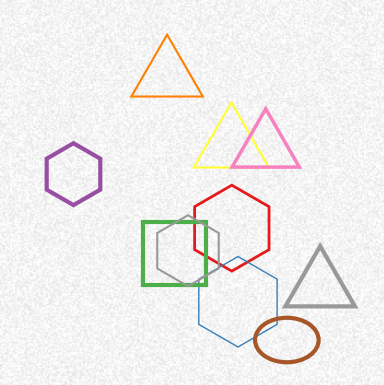[{"shape": "hexagon", "thickness": 2, "radius": 0.56, "center": [0.602, 0.407]}, {"shape": "hexagon", "thickness": 1, "radius": 0.59, "center": [0.618, 0.216]}, {"shape": "square", "thickness": 3, "radius": 0.41, "center": [0.454, 0.342]}, {"shape": "hexagon", "thickness": 3, "radius": 0.4, "center": [0.191, 0.548]}, {"shape": "triangle", "thickness": 1.5, "radius": 0.54, "center": [0.434, 0.803]}, {"shape": "triangle", "thickness": 1.5, "radius": 0.56, "center": [0.601, 0.621]}, {"shape": "oval", "thickness": 3, "radius": 0.41, "center": [0.745, 0.117]}, {"shape": "triangle", "thickness": 2.5, "radius": 0.5, "center": [0.69, 0.616]}, {"shape": "hexagon", "thickness": 1.5, "radius": 0.46, "center": [0.488, 0.349]}, {"shape": "triangle", "thickness": 3, "radius": 0.52, "center": [0.832, 0.256]}]